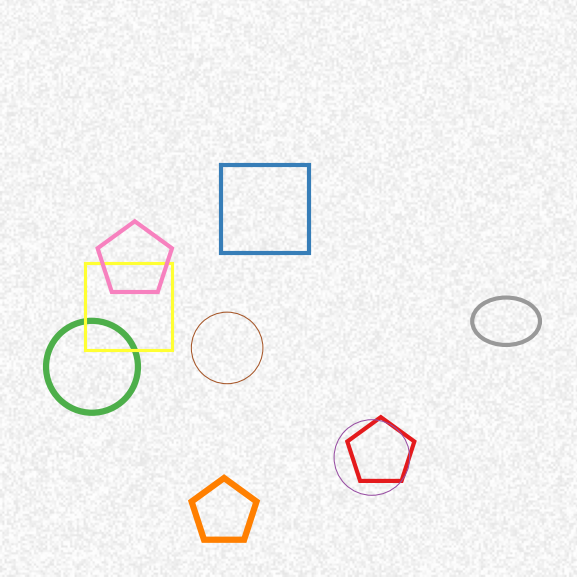[{"shape": "pentagon", "thickness": 2, "radius": 0.31, "center": [0.659, 0.216]}, {"shape": "square", "thickness": 2, "radius": 0.38, "center": [0.459, 0.637]}, {"shape": "circle", "thickness": 3, "radius": 0.4, "center": [0.159, 0.364]}, {"shape": "circle", "thickness": 0.5, "radius": 0.33, "center": [0.644, 0.207]}, {"shape": "pentagon", "thickness": 3, "radius": 0.3, "center": [0.388, 0.112]}, {"shape": "square", "thickness": 1.5, "radius": 0.38, "center": [0.222, 0.468]}, {"shape": "circle", "thickness": 0.5, "radius": 0.31, "center": [0.393, 0.397]}, {"shape": "pentagon", "thickness": 2, "radius": 0.34, "center": [0.233, 0.548]}, {"shape": "oval", "thickness": 2, "radius": 0.29, "center": [0.876, 0.443]}]